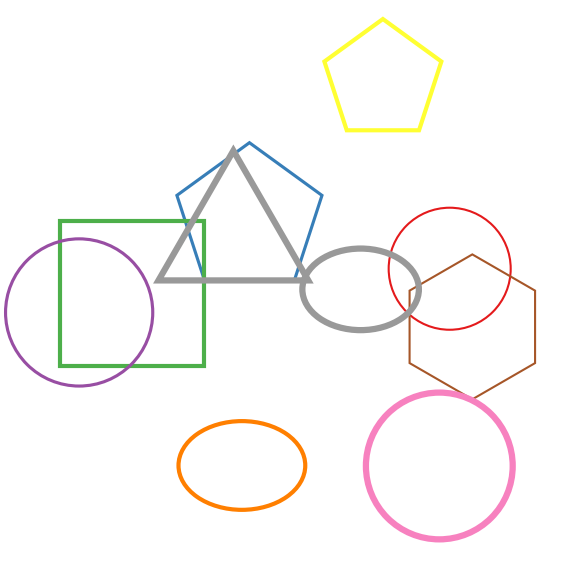[{"shape": "circle", "thickness": 1, "radius": 0.53, "center": [0.779, 0.534]}, {"shape": "pentagon", "thickness": 1.5, "radius": 0.66, "center": [0.432, 0.62]}, {"shape": "square", "thickness": 2, "radius": 0.63, "center": [0.229, 0.491]}, {"shape": "circle", "thickness": 1.5, "radius": 0.64, "center": [0.137, 0.458]}, {"shape": "oval", "thickness": 2, "radius": 0.55, "center": [0.419, 0.193]}, {"shape": "pentagon", "thickness": 2, "radius": 0.53, "center": [0.663, 0.86]}, {"shape": "hexagon", "thickness": 1, "radius": 0.63, "center": [0.818, 0.433]}, {"shape": "circle", "thickness": 3, "radius": 0.64, "center": [0.761, 0.192]}, {"shape": "triangle", "thickness": 3, "radius": 0.75, "center": [0.404, 0.588]}, {"shape": "oval", "thickness": 3, "radius": 0.5, "center": [0.624, 0.498]}]